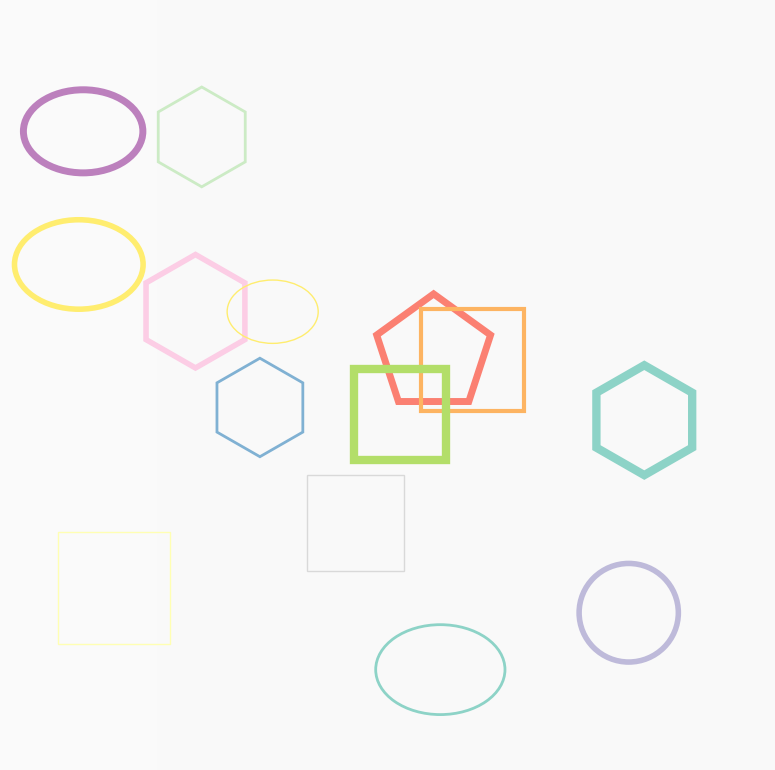[{"shape": "oval", "thickness": 1, "radius": 0.42, "center": [0.568, 0.13]}, {"shape": "hexagon", "thickness": 3, "radius": 0.36, "center": [0.831, 0.454]}, {"shape": "square", "thickness": 0.5, "radius": 0.36, "center": [0.147, 0.236]}, {"shape": "circle", "thickness": 2, "radius": 0.32, "center": [0.811, 0.204]}, {"shape": "pentagon", "thickness": 2.5, "radius": 0.39, "center": [0.56, 0.541]}, {"shape": "hexagon", "thickness": 1, "radius": 0.32, "center": [0.335, 0.471]}, {"shape": "square", "thickness": 1.5, "radius": 0.33, "center": [0.609, 0.532]}, {"shape": "square", "thickness": 3, "radius": 0.3, "center": [0.516, 0.462]}, {"shape": "hexagon", "thickness": 2, "radius": 0.37, "center": [0.252, 0.596]}, {"shape": "square", "thickness": 0.5, "radius": 0.31, "center": [0.459, 0.321]}, {"shape": "oval", "thickness": 2.5, "radius": 0.39, "center": [0.107, 0.829]}, {"shape": "hexagon", "thickness": 1, "radius": 0.32, "center": [0.26, 0.822]}, {"shape": "oval", "thickness": 2, "radius": 0.41, "center": [0.102, 0.657]}, {"shape": "oval", "thickness": 0.5, "radius": 0.29, "center": [0.352, 0.595]}]